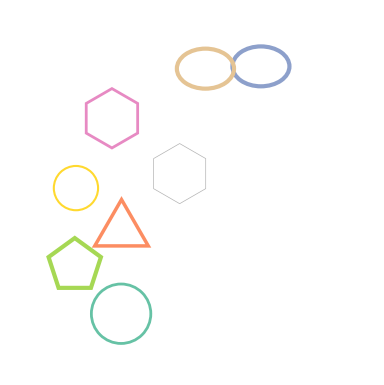[{"shape": "circle", "thickness": 2, "radius": 0.39, "center": [0.315, 0.185]}, {"shape": "triangle", "thickness": 2.5, "radius": 0.4, "center": [0.316, 0.401]}, {"shape": "oval", "thickness": 3, "radius": 0.37, "center": [0.678, 0.828]}, {"shape": "hexagon", "thickness": 2, "radius": 0.39, "center": [0.291, 0.693]}, {"shape": "pentagon", "thickness": 3, "radius": 0.36, "center": [0.194, 0.31]}, {"shape": "circle", "thickness": 1.5, "radius": 0.29, "center": [0.197, 0.511]}, {"shape": "oval", "thickness": 3, "radius": 0.37, "center": [0.534, 0.822]}, {"shape": "hexagon", "thickness": 0.5, "radius": 0.39, "center": [0.467, 0.549]}]